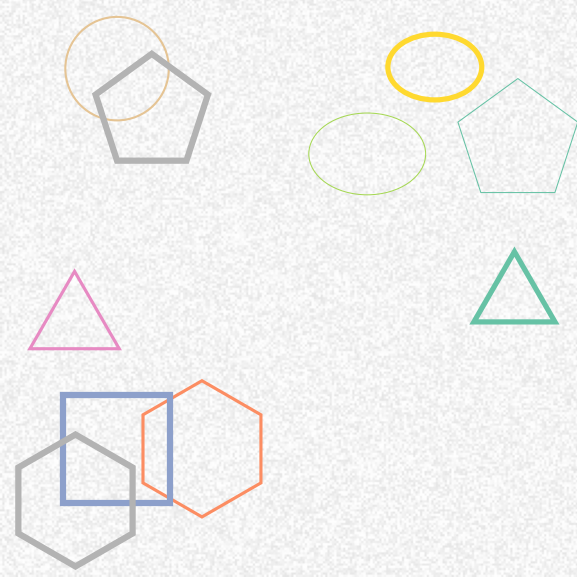[{"shape": "pentagon", "thickness": 0.5, "radius": 0.55, "center": [0.897, 0.754]}, {"shape": "triangle", "thickness": 2.5, "radius": 0.41, "center": [0.891, 0.482]}, {"shape": "hexagon", "thickness": 1.5, "radius": 0.59, "center": [0.35, 0.222]}, {"shape": "square", "thickness": 3, "radius": 0.47, "center": [0.202, 0.222]}, {"shape": "triangle", "thickness": 1.5, "radius": 0.45, "center": [0.129, 0.44]}, {"shape": "oval", "thickness": 0.5, "radius": 0.51, "center": [0.636, 0.733]}, {"shape": "oval", "thickness": 2.5, "radius": 0.41, "center": [0.753, 0.883]}, {"shape": "circle", "thickness": 1, "radius": 0.45, "center": [0.203, 0.88]}, {"shape": "hexagon", "thickness": 3, "radius": 0.57, "center": [0.131, 0.133]}, {"shape": "pentagon", "thickness": 3, "radius": 0.51, "center": [0.263, 0.804]}]